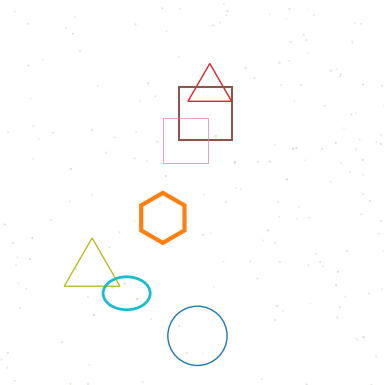[{"shape": "circle", "thickness": 1, "radius": 0.38, "center": [0.513, 0.128]}, {"shape": "hexagon", "thickness": 3, "radius": 0.32, "center": [0.423, 0.434]}, {"shape": "triangle", "thickness": 1, "radius": 0.33, "center": [0.545, 0.77]}, {"shape": "square", "thickness": 1.5, "radius": 0.34, "center": [0.534, 0.704]}, {"shape": "square", "thickness": 0.5, "radius": 0.29, "center": [0.482, 0.636]}, {"shape": "triangle", "thickness": 1, "radius": 0.42, "center": [0.239, 0.298]}, {"shape": "oval", "thickness": 2, "radius": 0.31, "center": [0.329, 0.238]}]